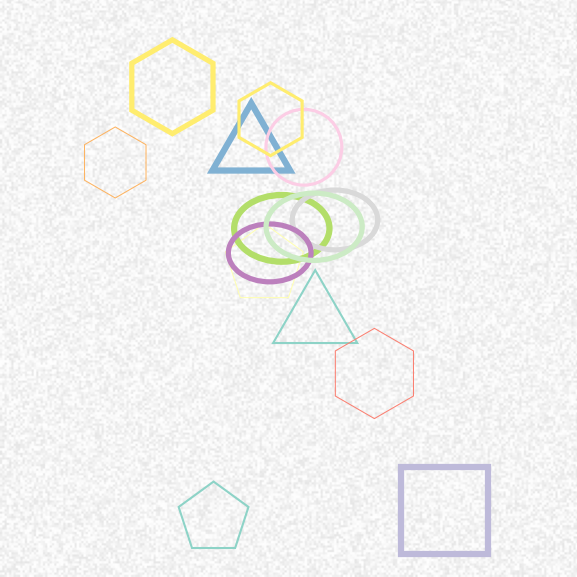[{"shape": "pentagon", "thickness": 1, "radius": 0.32, "center": [0.37, 0.102]}, {"shape": "triangle", "thickness": 1, "radius": 0.42, "center": [0.546, 0.447]}, {"shape": "pentagon", "thickness": 0.5, "radius": 0.35, "center": [0.458, 0.541]}, {"shape": "square", "thickness": 3, "radius": 0.38, "center": [0.77, 0.115]}, {"shape": "hexagon", "thickness": 0.5, "radius": 0.39, "center": [0.648, 0.352]}, {"shape": "triangle", "thickness": 3, "radius": 0.39, "center": [0.435, 0.743]}, {"shape": "hexagon", "thickness": 0.5, "radius": 0.31, "center": [0.2, 0.718]}, {"shape": "oval", "thickness": 3, "radius": 0.41, "center": [0.488, 0.604]}, {"shape": "circle", "thickness": 1.5, "radius": 0.33, "center": [0.526, 0.744]}, {"shape": "oval", "thickness": 2.5, "radius": 0.37, "center": [0.58, 0.618]}, {"shape": "oval", "thickness": 2.5, "radius": 0.36, "center": [0.467, 0.561]}, {"shape": "oval", "thickness": 2.5, "radius": 0.42, "center": [0.544, 0.607]}, {"shape": "hexagon", "thickness": 1.5, "radius": 0.32, "center": [0.469, 0.793]}, {"shape": "hexagon", "thickness": 2.5, "radius": 0.41, "center": [0.299, 0.849]}]